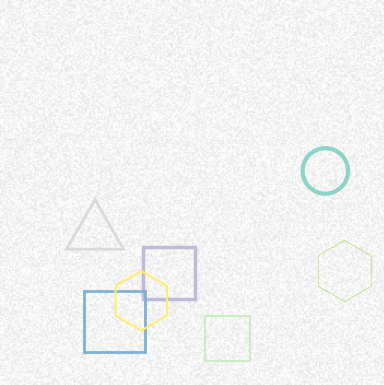[{"shape": "circle", "thickness": 3, "radius": 0.3, "center": [0.845, 0.556]}, {"shape": "square", "thickness": 2.5, "radius": 0.33, "center": [0.439, 0.292]}, {"shape": "square", "thickness": 2, "radius": 0.39, "center": [0.297, 0.164]}, {"shape": "hexagon", "thickness": 0.5, "radius": 0.4, "center": [0.895, 0.296]}, {"shape": "triangle", "thickness": 2, "radius": 0.43, "center": [0.247, 0.396]}, {"shape": "square", "thickness": 1.5, "radius": 0.29, "center": [0.59, 0.122]}, {"shape": "hexagon", "thickness": 1.5, "radius": 0.39, "center": [0.367, 0.219]}]